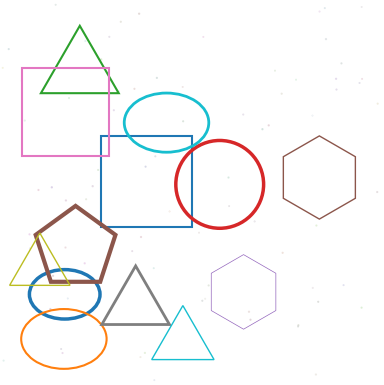[{"shape": "oval", "thickness": 2.5, "radius": 0.46, "center": [0.168, 0.236]}, {"shape": "square", "thickness": 1.5, "radius": 0.59, "center": [0.38, 0.528]}, {"shape": "oval", "thickness": 1.5, "radius": 0.55, "center": [0.166, 0.12]}, {"shape": "triangle", "thickness": 1.5, "radius": 0.58, "center": [0.207, 0.816]}, {"shape": "circle", "thickness": 2.5, "radius": 0.57, "center": [0.571, 0.521]}, {"shape": "hexagon", "thickness": 0.5, "radius": 0.48, "center": [0.633, 0.242]}, {"shape": "pentagon", "thickness": 3, "radius": 0.54, "center": [0.196, 0.356]}, {"shape": "hexagon", "thickness": 1, "radius": 0.54, "center": [0.83, 0.539]}, {"shape": "square", "thickness": 1.5, "radius": 0.57, "center": [0.17, 0.709]}, {"shape": "triangle", "thickness": 2, "radius": 0.51, "center": [0.352, 0.208]}, {"shape": "triangle", "thickness": 1, "radius": 0.45, "center": [0.103, 0.304]}, {"shape": "triangle", "thickness": 1, "radius": 0.47, "center": [0.475, 0.113]}, {"shape": "oval", "thickness": 2, "radius": 0.55, "center": [0.433, 0.681]}]